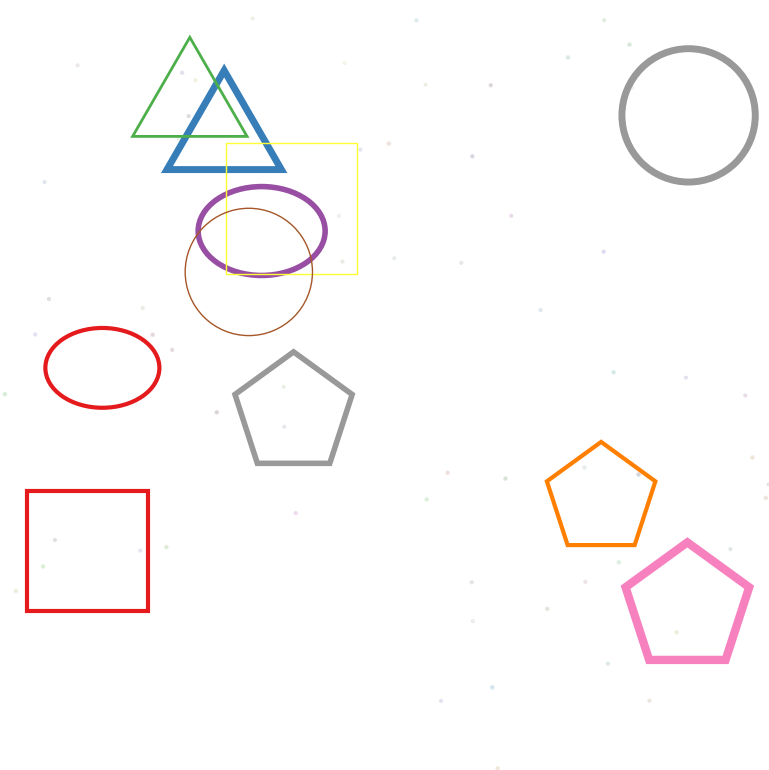[{"shape": "square", "thickness": 1.5, "radius": 0.39, "center": [0.114, 0.284]}, {"shape": "oval", "thickness": 1.5, "radius": 0.37, "center": [0.133, 0.522]}, {"shape": "triangle", "thickness": 2.5, "radius": 0.43, "center": [0.291, 0.823]}, {"shape": "triangle", "thickness": 1, "radius": 0.43, "center": [0.247, 0.866]}, {"shape": "oval", "thickness": 2, "radius": 0.41, "center": [0.34, 0.7]}, {"shape": "pentagon", "thickness": 1.5, "radius": 0.37, "center": [0.781, 0.352]}, {"shape": "square", "thickness": 0.5, "radius": 0.43, "center": [0.379, 0.729]}, {"shape": "circle", "thickness": 0.5, "radius": 0.41, "center": [0.323, 0.647]}, {"shape": "pentagon", "thickness": 3, "radius": 0.42, "center": [0.893, 0.211]}, {"shape": "circle", "thickness": 2.5, "radius": 0.43, "center": [0.894, 0.85]}, {"shape": "pentagon", "thickness": 2, "radius": 0.4, "center": [0.381, 0.463]}]